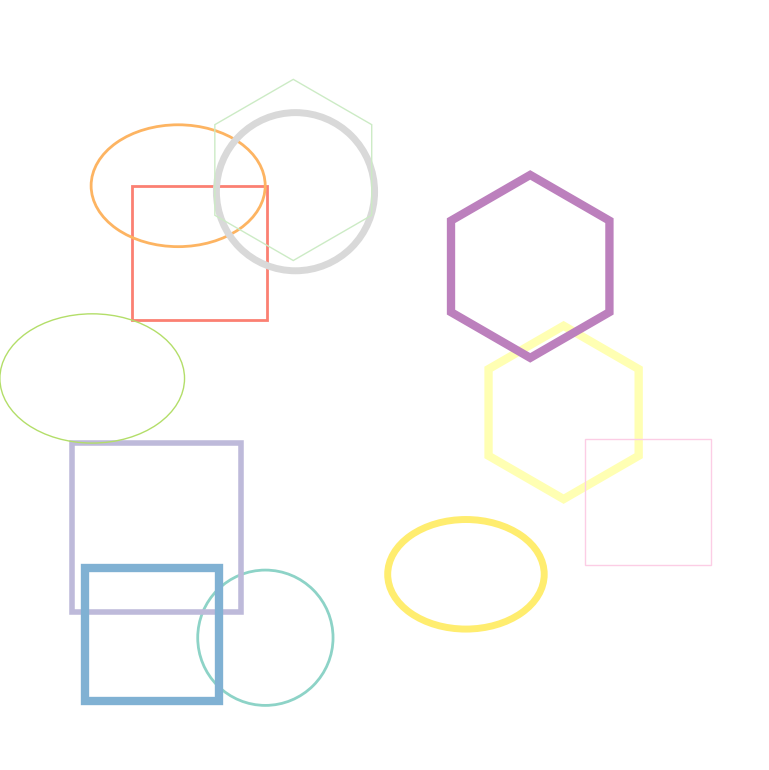[{"shape": "circle", "thickness": 1, "radius": 0.44, "center": [0.345, 0.172]}, {"shape": "hexagon", "thickness": 3, "radius": 0.56, "center": [0.732, 0.464]}, {"shape": "square", "thickness": 2, "radius": 0.55, "center": [0.203, 0.315]}, {"shape": "square", "thickness": 1, "radius": 0.44, "center": [0.259, 0.672]}, {"shape": "square", "thickness": 3, "radius": 0.43, "center": [0.197, 0.176]}, {"shape": "oval", "thickness": 1, "radius": 0.57, "center": [0.231, 0.759]}, {"shape": "oval", "thickness": 0.5, "radius": 0.6, "center": [0.12, 0.509]}, {"shape": "square", "thickness": 0.5, "radius": 0.41, "center": [0.842, 0.348]}, {"shape": "circle", "thickness": 2.5, "radius": 0.51, "center": [0.384, 0.751]}, {"shape": "hexagon", "thickness": 3, "radius": 0.59, "center": [0.689, 0.654]}, {"shape": "hexagon", "thickness": 0.5, "radius": 0.59, "center": [0.381, 0.779]}, {"shape": "oval", "thickness": 2.5, "radius": 0.51, "center": [0.605, 0.254]}]